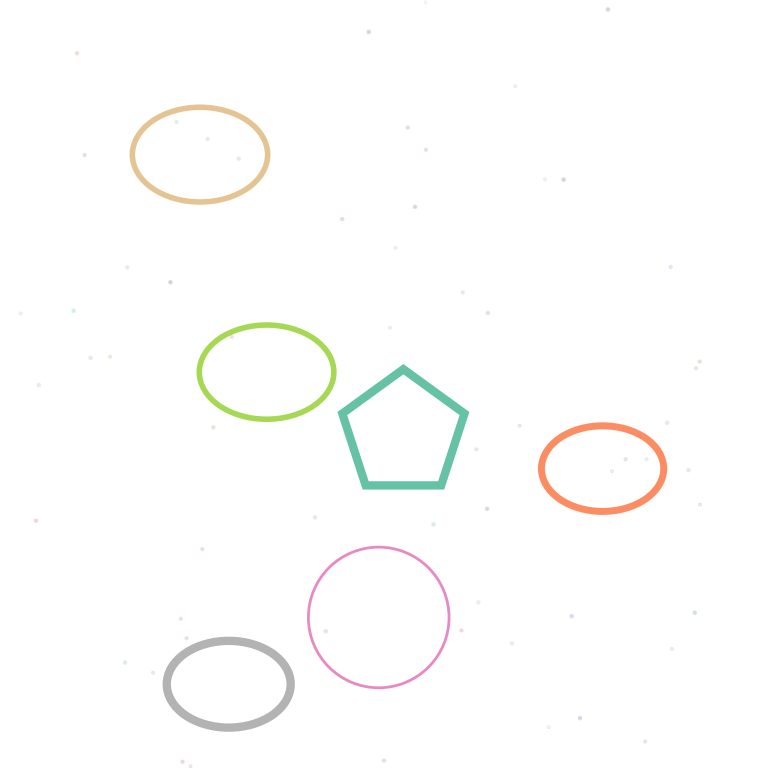[{"shape": "pentagon", "thickness": 3, "radius": 0.42, "center": [0.524, 0.437]}, {"shape": "oval", "thickness": 2.5, "radius": 0.4, "center": [0.783, 0.391]}, {"shape": "circle", "thickness": 1, "radius": 0.46, "center": [0.492, 0.198]}, {"shape": "oval", "thickness": 2, "radius": 0.44, "center": [0.346, 0.517]}, {"shape": "oval", "thickness": 2, "radius": 0.44, "center": [0.26, 0.799]}, {"shape": "oval", "thickness": 3, "radius": 0.4, "center": [0.297, 0.111]}]